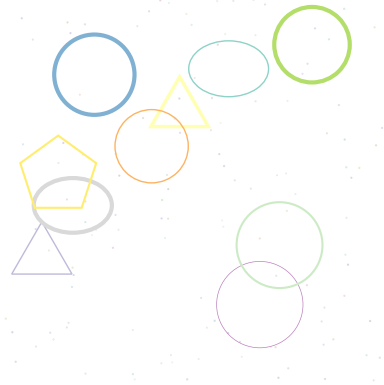[{"shape": "oval", "thickness": 1, "radius": 0.52, "center": [0.594, 0.821]}, {"shape": "triangle", "thickness": 2.5, "radius": 0.43, "center": [0.467, 0.714]}, {"shape": "triangle", "thickness": 1, "radius": 0.45, "center": [0.109, 0.333]}, {"shape": "circle", "thickness": 3, "radius": 0.52, "center": [0.245, 0.806]}, {"shape": "circle", "thickness": 1, "radius": 0.48, "center": [0.394, 0.62]}, {"shape": "circle", "thickness": 3, "radius": 0.49, "center": [0.81, 0.884]}, {"shape": "oval", "thickness": 3, "radius": 0.51, "center": [0.189, 0.466]}, {"shape": "circle", "thickness": 0.5, "radius": 0.56, "center": [0.675, 0.209]}, {"shape": "circle", "thickness": 1.5, "radius": 0.56, "center": [0.726, 0.363]}, {"shape": "pentagon", "thickness": 1.5, "radius": 0.52, "center": [0.151, 0.544]}]